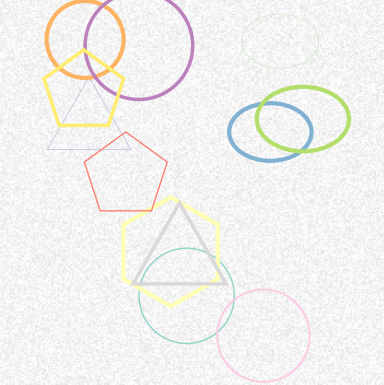[{"shape": "circle", "thickness": 1, "radius": 0.62, "center": [0.485, 0.232]}, {"shape": "hexagon", "thickness": 3, "radius": 0.71, "center": [0.443, 0.346]}, {"shape": "triangle", "thickness": 0.5, "radius": 0.63, "center": [0.231, 0.674]}, {"shape": "pentagon", "thickness": 1, "radius": 0.57, "center": [0.327, 0.544]}, {"shape": "oval", "thickness": 3, "radius": 0.53, "center": [0.702, 0.657]}, {"shape": "circle", "thickness": 3, "radius": 0.5, "center": [0.221, 0.898]}, {"shape": "oval", "thickness": 3, "radius": 0.6, "center": [0.787, 0.691]}, {"shape": "circle", "thickness": 1.5, "radius": 0.6, "center": [0.684, 0.128]}, {"shape": "triangle", "thickness": 2.5, "radius": 0.7, "center": [0.466, 0.333]}, {"shape": "circle", "thickness": 2.5, "radius": 0.7, "center": [0.361, 0.881]}, {"shape": "oval", "thickness": 0.5, "radius": 0.5, "center": [0.728, 0.893]}, {"shape": "pentagon", "thickness": 2.5, "radius": 0.54, "center": [0.218, 0.762]}]